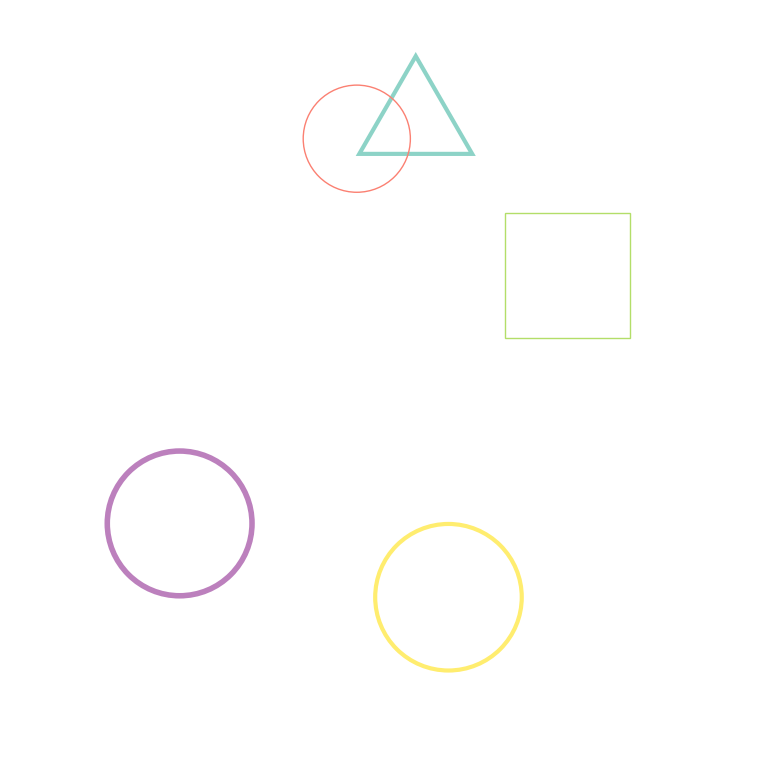[{"shape": "triangle", "thickness": 1.5, "radius": 0.42, "center": [0.54, 0.842]}, {"shape": "circle", "thickness": 0.5, "radius": 0.35, "center": [0.463, 0.82]}, {"shape": "square", "thickness": 0.5, "radius": 0.41, "center": [0.738, 0.643]}, {"shape": "circle", "thickness": 2, "radius": 0.47, "center": [0.233, 0.32]}, {"shape": "circle", "thickness": 1.5, "radius": 0.48, "center": [0.582, 0.224]}]